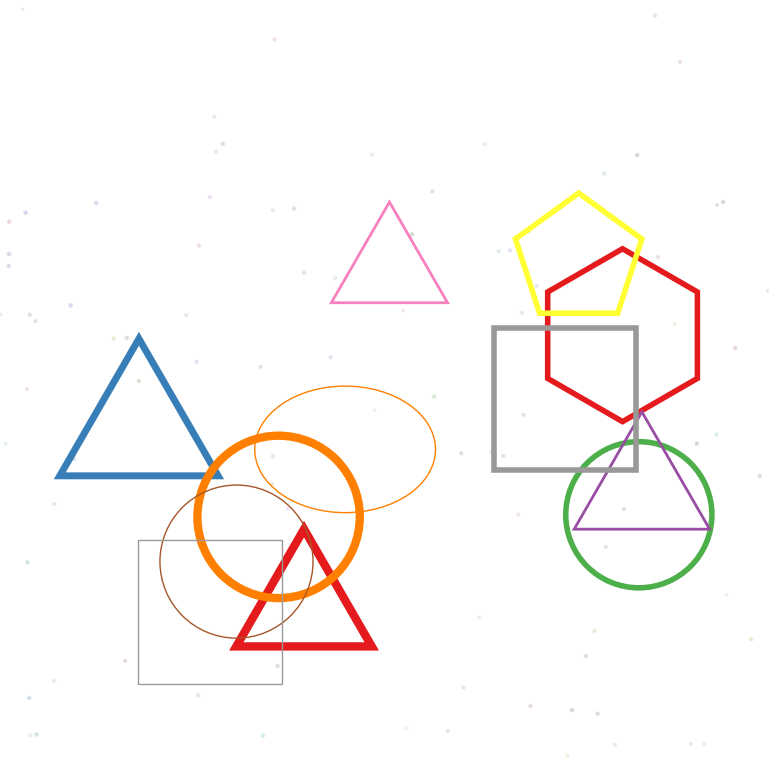[{"shape": "hexagon", "thickness": 2, "radius": 0.56, "center": [0.808, 0.565]}, {"shape": "triangle", "thickness": 3, "radius": 0.51, "center": [0.395, 0.211]}, {"shape": "triangle", "thickness": 2.5, "radius": 0.59, "center": [0.18, 0.441]}, {"shape": "circle", "thickness": 2, "radius": 0.47, "center": [0.83, 0.332]}, {"shape": "triangle", "thickness": 1, "radius": 0.51, "center": [0.834, 0.364]}, {"shape": "circle", "thickness": 3, "radius": 0.53, "center": [0.362, 0.329]}, {"shape": "oval", "thickness": 0.5, "radius": 0.59, "center": [0.448, 0.416]}, {"shape": "pentagon", "thickness": 2, "radius": 0.43, "center": [0.751, 0.663]}, {"shape": "circle", "thickness": 0.5, "radius": 0.5, "center": [0.307, 0.271]}, {"shape": "triangle", "thickness": 1, "radius": 0.44, "center": [0.506, 0.65]}, {"shape": "square", "thickness": 0.5, "radius": 0.47, "center": [0.272, 0.205]}, {"shape": "square", "thickness": 2, "radius": 0.46, "center": [0.734, 0.482]}]